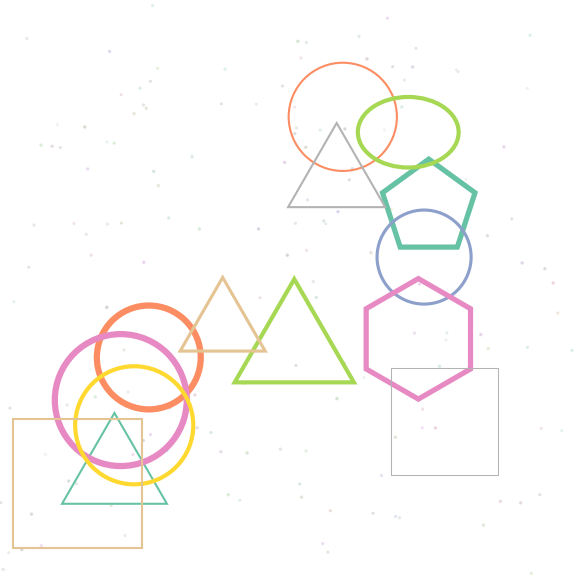[{"shape": "triangle", "thickness": 1, "radius": 0.52, "center": [0.198, 0.179]}, {"shape": "pentagon", "thickness": 2.5, "radius": 0.42, "center": [0.742, 0.639]}, {"shape": "circle", "thickness": 3, "radius": 0.45, "center": [0.258, 0.38]}, {"shape": "circle", "thickness": 1, "radius": 0.47, "center": [0.594, 0.797]}, {"shape": "circle", "thickness": 1.5, "radius": 0.41, "center": [0.734, 0.554]}, {"shape": "circle", "thickness": 3, "radius": 0.57, "center": [0.209, 0.306]}, {"shape": "hexagon", "thickness": 2.5, "radius": 0.52, "center": [0.724, 0.412]}, {"shape": "oval", "thickness": 2, "radius": 0.44, "center": [0.707, 0.77]}, {"shape": "triangle", "thickness": 2, "radius": 0.6, "center": [0.51, 0.397]}, {"shape": "circle", "thickness": 2, "radius": 0.51, "center": [0.232, 0.263]}, {"shape": "square", "thickness": 1, "radius": 0.56, "center": [0.135, 0.162]}, {"shape": "triangle", "thickness": 1.5, "radius": 0.42, "center": [0.386, 0.434]}, {"shape": "square", "thickness": 0.5, "radius": 0.47, "center": [0.77, 0.269]}, {"shape": "triangle", "thickness": 1, "radius": 0.49, "center": [0.583, 0.689]}]